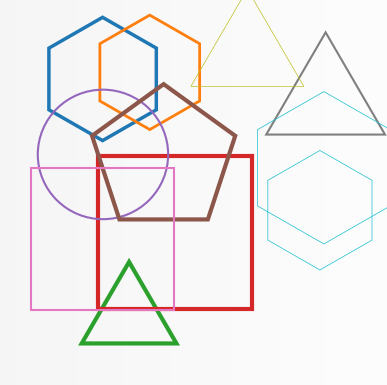[{"shape": "hexagon", "thickness": 2.5, "radius": 0.8, "center": [0.265, 0.795]}, {"shape": "hexagon", "thickness": 2, "radius": 0.74, "center": [0.386, 0.812]}, {"shape": "triangle", "thickness": 3, "radius": 0.71, "center": [0.333, 0.179]}, {"shape": "square", "thickness": 3, "radius": 0.99, "center": [0.452, 0.395]}, {"shape": "circle", "thickness": 1.5, "radius": 0.84, "center": [0.266, 0.599]}, {"shape": "pentagon", "thickness": 3, "radius": 0.97, "center": [0.422, 0.587]}, {"shape": "square", "thickness": 1.5, "radius": 0.92, "center": [0.265, 0.379]}, {"shape": "triangle", "thickness": 1.5, "radius": 0.88, "center": [0.84, 0.739]}, {"shape": "triangle", "thickness": 0.5, "radius": 0.84, "center": [0.638, 0.86]}, {"shape": "hexagon", "thickness": 0.5, "radius": 0.78, "center": [0.826, 0.454]}, {"shape": "hexagon", "thickness": 0.5, "radius": 0.99, "center": [0.836, 0.564]}]